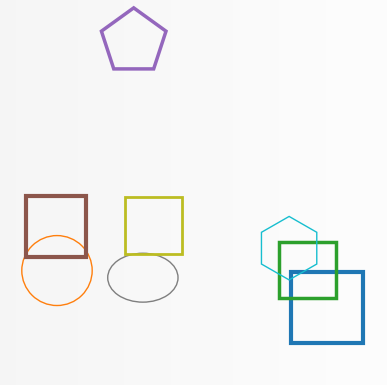[{"shape": "square", "thickness": 3, "radius": 0.46, "center": [0.843, 0.201]}, {"shape": "circle", "thickness": 1, "radius": 0.45, "center": [0.147, 0.297]}, {"shape": "square", "thickness": 2.5, "radius": 0.36, "center": [0.793, 0.299]}, {"shape": "pentagon", "thickness": 2.5, "radius": 0.44, "center": [0.345, 0.892]}, {"shape": "square", "thickness": 3, "radius": 0.39, "center": [0.144, 0.412]}, {"shape": "oval", "thickness": 1, "radius": 0.45, "center": [0.369, 0.279]}, {"shape": "square", "thickness": 2, "radius": 0.37, "center": [0.396, 0.414]}, {"shape": "hexagon", "thickness": 1, "radius": 0.41, "center": [0.746, 0.355]}]